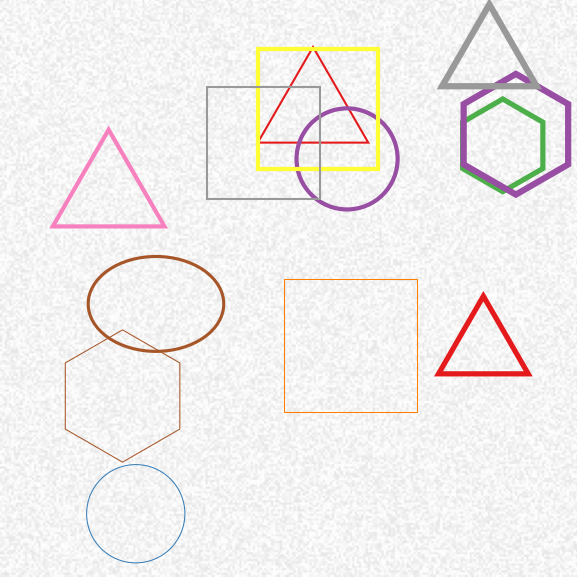[{"shape": "triangle", "thickness": 1, "radius": 0.55, "center": [0.542, 0.807]}, {"shape": "triangle", "thickness": 2.5, "radius": 0.45, "center": [0.837, 0.397]}, {"shape": "circle", "thickness": 0.5, "radius": 0.43, "center": [0.235, 0.11]}, {"shape": "hexagon", "thickness": 2.5, "radius": 0.4, "center": [0.871, 0.747]}, {"shape": "circle", "thickness": 2, "radius": 0.44, "center": [0.601, 0.724]}, {"shape": "hexagon", "thickness": 3, "radius": 0.52, "center": [0.893, 0.767]}, {"shape": "square", "thickness": 0.5, "radius": 0.57, "center": [0.607, 0.401]}, {"shape": "square", "thickness": 2, "radius": 0.52, "center": [0.551, 0.81]}, {"shape": "oval", "thickness": 1.5, "radius": 0.59, "center": [0.27, 0.473]}, {"shape": "hexagon", "thickness": 0.5, "radius": 0.57, "center": [0.212, 0.313]}, {"shape": "triangle", "thickness": 2, "radius": 0.56, "center": [0.188, 0.663]}, {"shape": "square", "thickness": 1, "radius": 0.49, "center": [0.456, 0.752]}, {"shape": "triangle", "thickness": 3, "radius": 0.47, "center": [0.847, 0.897]}]